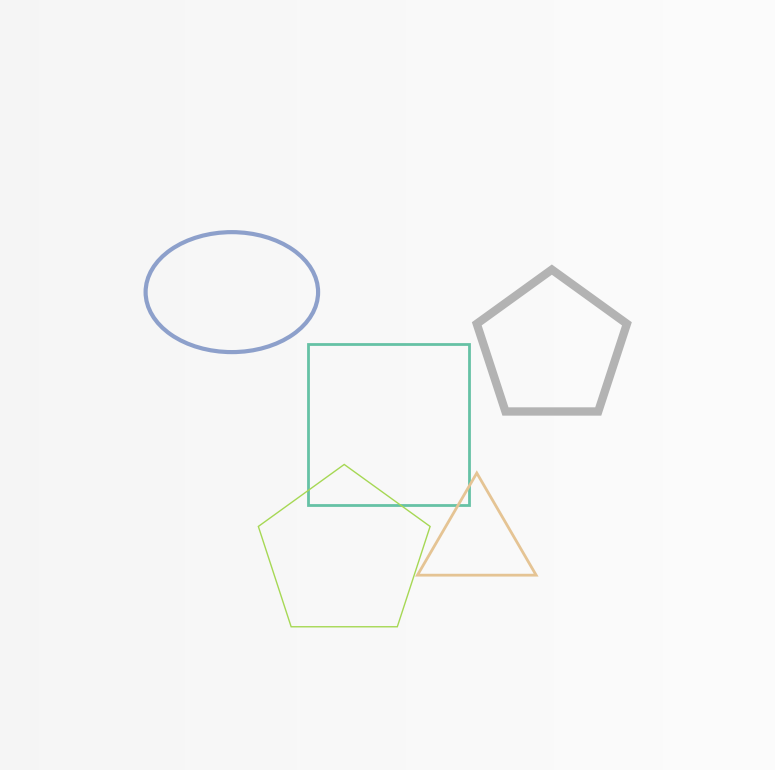[{"shape": "square", "thickness": 1, "radius": 0.52, "center": [0.501, 0.448]}, {"shape": "oval", "thickness": 1.5, "radius": 0.56, "center": [0.299, 0.621]}, {"shape": "pentagon", "thickness": 0.5, "radius": 0.58, "center": [0.444, 0.28]}, {"shape": "triangle", "thickness": 1, "radius": 0.44, "center": [0.615, 0.297]}, {"shape": "pentagon", "thickness": 3, "radius": 0.51, "center": [0.712, 0.548]}]